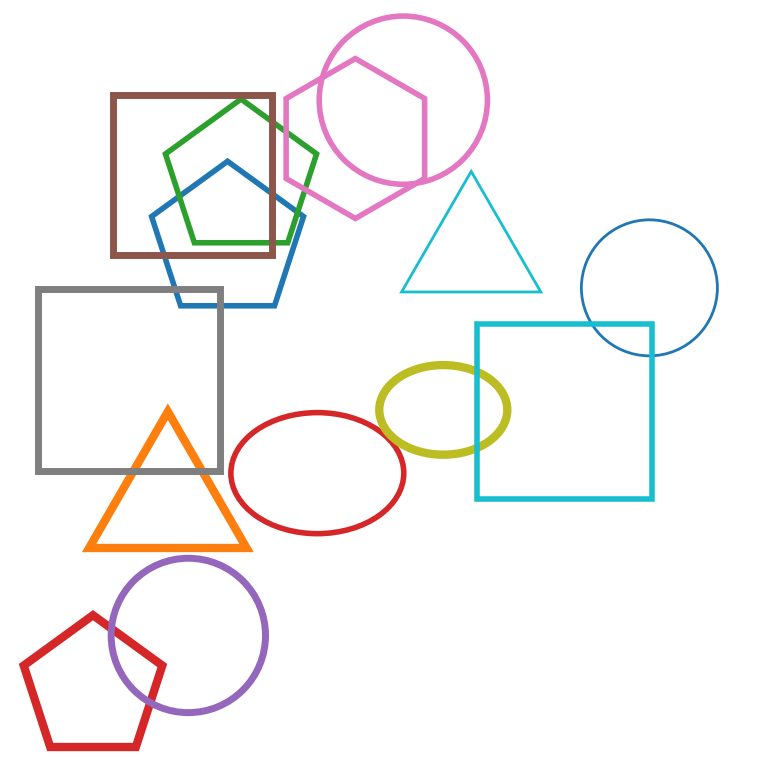[{"shape": "pentagon", "thickness": 2, "radius": 0.52, "center": [0.296, 0.687]}, {"shape": "circle", "thickness": 1, "radius": 0.44, "center": [0.843, 0.626]}, {"shape": "triangle", "thickness": 3, "radius": 0.59, "center": [0.218, 0.347]}, {"shape": "pentagon", "thickness": 2, "radius": 0.52, "center": [0.313, 0.768]}, {"shape": "pentagon", "thickness": 3, "radius": 0.47, "center": [0.121, 0.106]}, {"shape": "oval", "thickness": 2, "radius": 0.56, "center": [0.412, 0.386]}, {"shape": "circle", "thickness": 2.5, "radius": 0.5, "center": [0.245, 0.175]}, {"shape": "square", "thickness": 2.5, "radius": 0.52, "center": [0.25, 0.773]}, {"shape": "hexagon", "thickness": 2, "radius": 0.52, "center": [0.462, 0.82]}, {"shape": "circle", "thickness": 2, "radius": 0.55, "center": [0.524, 0.87]}, {"shape": "square", "thickness": 2.5, "radius": 0.59, "center": [0.167, 0.506]}, {"shape": "oval", "thickness": 3, "radius": 0.42, "center": [0.576, 0.468]}, {"shape": "triangle", "thickness": 1, "radius": 0.52, "center": [0.612, 0.673]}, {"shape": "square", "thickness": 2, "radius": 0.57, "center": [0.733, 0.466]}]